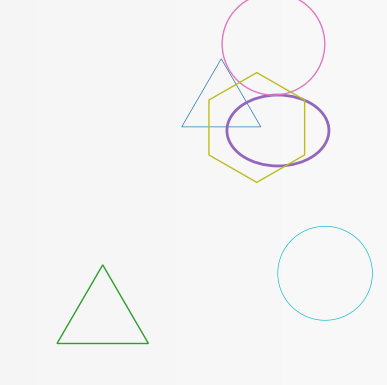[{"shape": "triangle", "thickness": 0.5, "radius": 0.59, "center": [0.571, 0.729]}, {"shape": "triangle", "thickness": 1, "radius": 0.68, "center": [0.265, 0.176]}, {"shape": "oval", "thickness": 2, "radius": 0.66, "center": [0.717, 0.661]}, {"shape": "circle", "thickness": 1, "radius": 0.66, "center": [0.706, 0.886]}, {"shape": "hexagon", "thickness": 1, "radius": 0.71, "center": [0.663, 0.669]}, {"shape": "circle", "thickness": 0.5, "radius": 0.61, "center": [0.839, 0.29]}]